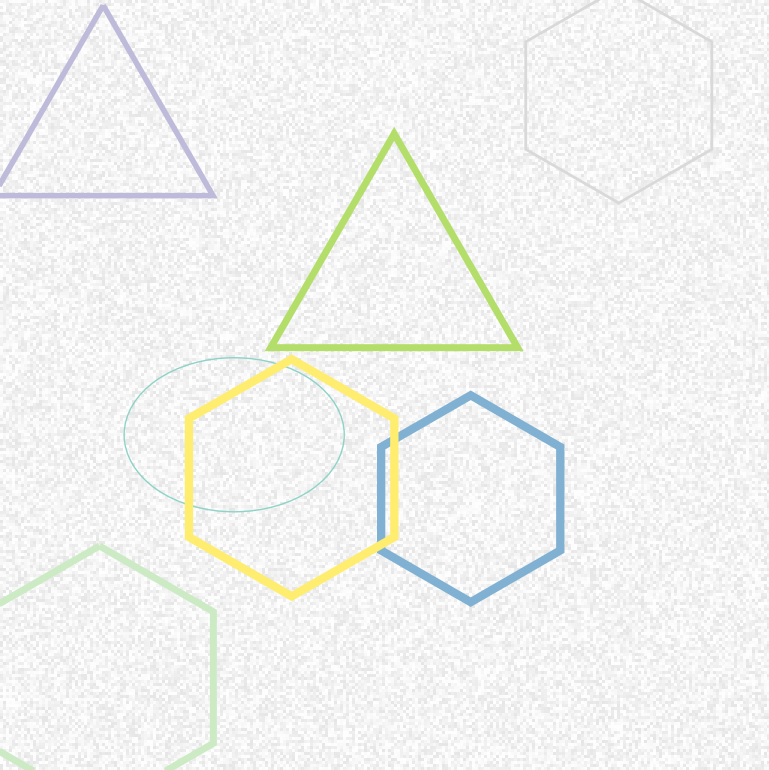[{"shape": "oval", "thickness": 0.5, "radius": 0.71, "center": [0.304, 0.435]}, {"shape": "triangle", "thickness": 2, "radius": 0.82, "center": [0.134, 0.828]}, {"shape": "hexagon", "thickness": 3, "radius": 0.67, "center": [0.611, 0.352]}, {"shape": "triangle", "thickness": 2.5, "radius": 0.93, "center": [0.512, 0.641]}, {"shape": "hexagon", "thickness": 1, "radius": 0.7, "center": [0.804, 0.876]}, {"shape": "hexagon", "thickness": 2.5, "radius": 0.85, "center": [0.129, 0.12]}, {"shape": "hexagon", "thickness": 3, "radius": 0.77, "center": [0.379, 0.38]}]